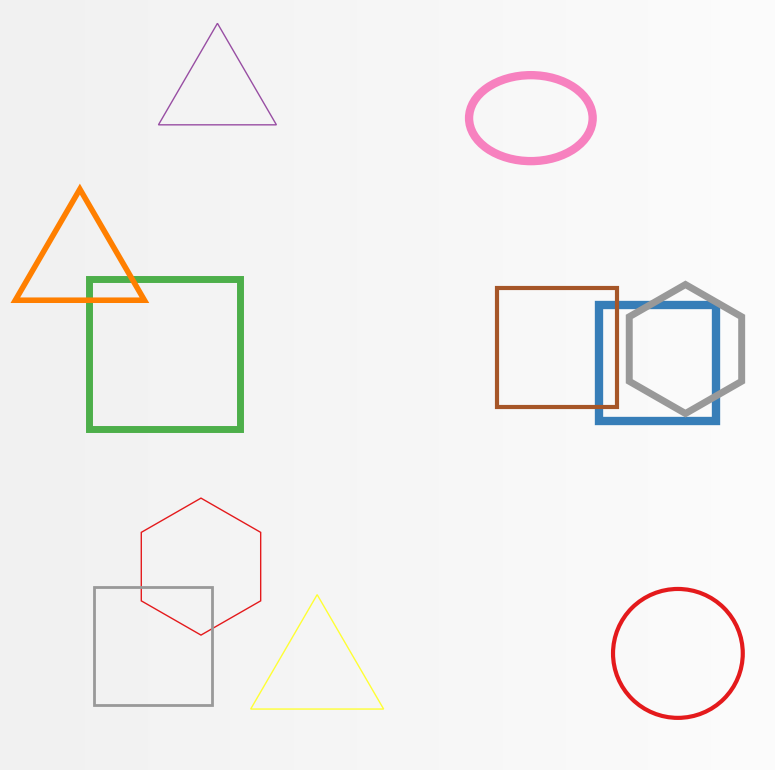[{"shape": "circle", "thickness": 1.5, "radius": 0.42, "center": [0.875, 0.151]}, {"shape": "hexagon", "thickness": 0.5, "radius": 0.44, "center": [0.259, 0.264]}, {"shape": "square", "thickness": 3, "radius": 0.38, "center": [0.848, 0.528]}, {"shape": "square", "thickness": 2.5, "radius": 0.49, "center": [0.213, 0.54]}, {"shape": "triangle", "thickness": 0.5, "radius": 0.44, "center": [0.281, 0.882]}, {"shape": "triangle", "thickness": 2, "radius": 0.48, "center": [0.103, 0.658]}, {"shape": "triangle", "thickness": 0.5, "radius": 0.5, "center": [0.409, 0.129]}, {"shape": "square", "thickness": 1.5, "radius": 0.39, "center": [0.718, 0.549]}, {"shape": "oval", "thickness": 3, "radius": 0.4, "center": [0.685, 0.847]}, {"shape": "hexagon", "thickness": 2.5, "radius": 0.42, "center": [0.884, 0.547]}, {"shape": "square", "thickness": 1, "radius": 0.38, "center": [0.197, 0.161]}]